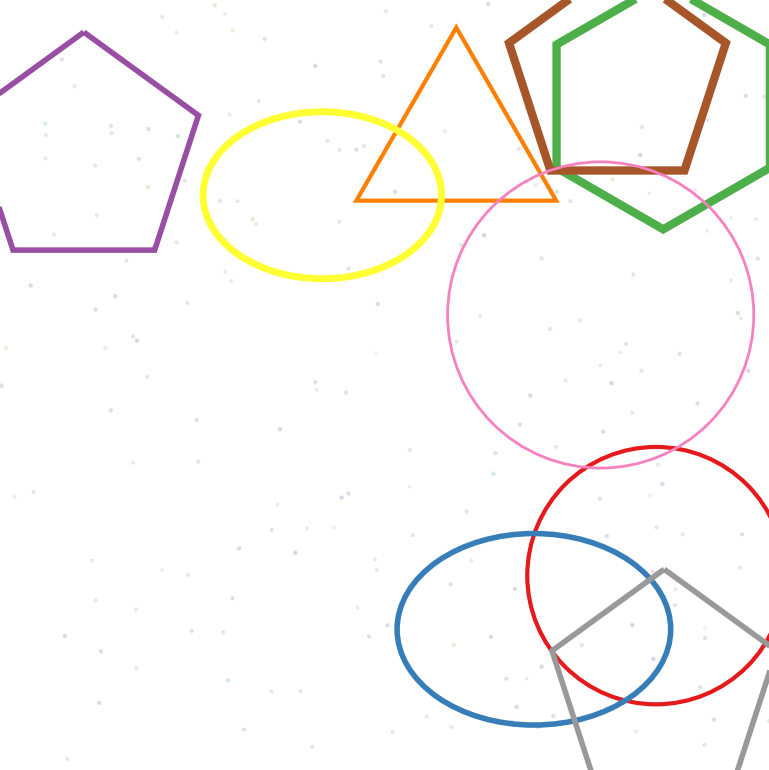[{"shape": "circle", "thickness": 1.5, "radius": 0.84, "center": [0.852, 0.252]}, {"shape": "oval", "thickness": 2, "radius": 0.89, "center": [0.693, 0.183]}, {"shape": "hexagon", "thickness": 3, "radius": 0.8, "center": [0.861, 0.862]}, {"shape": "pentagon", "thickness": 2, "radius": 0.78, "center": [0.109, 0.802]}, {"shape": "triangle", "thickness": 1.5, "radius": 0.75, "center": [0.593, 0.814]}, {"shape": "oval", "thickness": 2.5, "radius": 0.77, "center": [0.419, 0.746]}, {"shape": "pentagon", "thickness": 3, "radius": 0.74, "center": [0.802, 0.898]}, {"shape": "circle", "thickness": 1, "radius": 0.99, "center": [0.78, 0.591]}, {"shape": "pentagon", "thickness": 2, "radius": 0.77, "center": [0.863, 0.107]}]